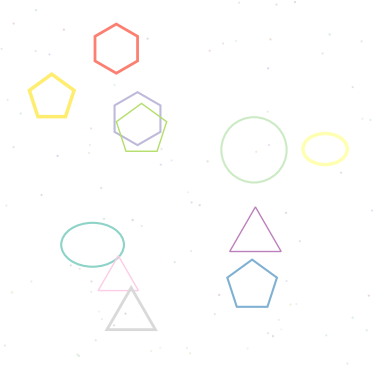[{"shape": "oval", "thickness": 1.5, "radius": 0.41, "center": [0.24, 0.364]}, {"shape": "oval", "thickness": 2.5, "radius": 0.29, "center": [0.844, 0.613]}, {"shape": "hexagon", "thickness": 1.5, "radius": 0.34, "center": [0.357, 0.692]}, {"shape": "hexagon", "thickness": 2, "radius": 0.32, "center": [0.302, 0.874]}, {"shape": "pentagon", "thickness": 1.5, "radius": 0.34, "center": [0.655, 0.258]}, {"shape": "pentagon", "thickness": 1, "radius": 0.34, "center": [0.368, 0.663]}, {"shape": "triangle", "thickness": 1, "radius": 0.3, "center": [0.307, 0.275]}, {"shape": "triangle", "thickness": 2, "radius": 0.36, "center": [0.341, 0.18]}, {"shape": "triangle", "thickness": 1, "radius": 0.39, "center": [0.663, 0.385]}, {"shape": "circle", "thickness": 1.5, "radius": 0.42, "center": [0.66, 0.611]}, {"shape": "pentagon", "thickness": 2.5, "radius": 0.31, "center": [0.134, 0.746]}]